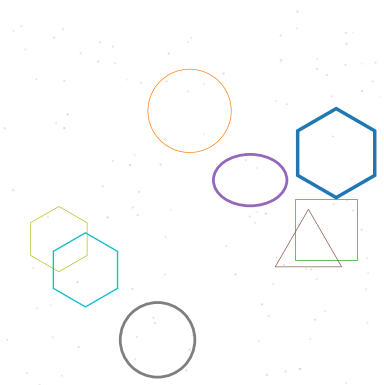[{"shape": "hexagon", "thickness": 2.5, "radius": 0.58, "center": [0.873, 0.602]}, {"shape": "circle", "thickness": 0.5, "radius": 0.54, "center": [0.492, 0.712]}, {"shape": "square", "thickness": 0.5, "radius": 0.4, "center": [0.848, 0.404]}, {"shape": "oval", "thickness": 2, "radius": 0.48, "center": [0.65, 0.532]}, {"shape": "triangle", "thickness": 0.5, "radius": 0.5, "center": [0.801, 0.357]}, {"shape": "circle", "thickness": 2, "radius": 0.48, "center": [0.409, 0.117]}, {"shape": "hexagon", "thickness": 0.5, "radius": 0.42, "center": [0.153, 0.379]}, {"shape": "hexagon", "thickness": 1, "radius": 0.48, "center": [0.222, 0.299]}]